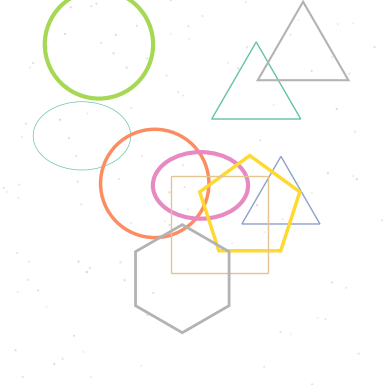[{"shape": "oval", "thickness": 0.5, "radius": 0.63, "center": [0.213, 0.647]}, {"shape": "triangle", "thickness": 1, "radius": 0.67, "center": [0.665, 0.758]}, {"shape": "circle", "thickness": 2.5, "radius": 0.7, "center": [0.402, 0.524]}, {"shape": "triangle", "thickness": 1, "radius": 0.59, "center": [0.73, 0.477]}, {"shape": "oval", "thickness": 3, "radius": 0.62, "center": [0.521, 0.518]}, {"shape": "circle", "thickness": 3, "radius": 0.7, "center": [0.257, 0.885]}, {"shape": "pentagon", "thickness": 2.5, "radius": 0.68, "center": [0.649, 0.459]}, {"shape": "square", "thickness": 1, "radius": 0.63, "center": [0.57, 0.418]}, {"shape": "triangle", "thickness": 1.5, "radius": 0.68, "center": [0.787, 0.86]}, {"shape": "hexagon", "thickness": 2, "radius": 0.7, "center": [0.474, 0.276]}]